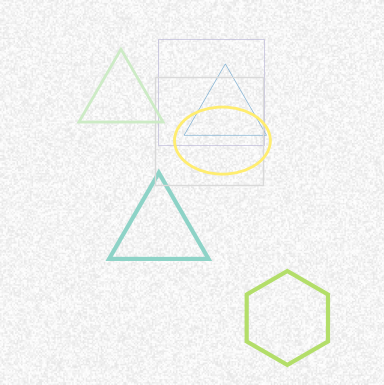[{"shape": "triangle", "thickness": 3, "radius": 0.75, "center": [0.413, 0.402]}, {"shape": "square", "thickness": 0.5, "radius": 0.69, "center": [0.548, 0.76]}, {"shape": "triangle", "thickness": 0.5, "radius": 0.62, "center": [0.585, 0.71]}, {"shape": "hexagon", "thickness": 3, "radius": 0.61, "center": [0.746, 0.174]}, {"shape": "square", "thickness": 1, "radius": 0.7, "center": [0.543, 0.66]}, {"shape": "triangle", "thickness": 2, "radius": 0.63, "center": [0.314, 0.746]}, {"shape": "oval", "thickness": 2, "radius": 0.62, "center": [0.578, 0.635]}]